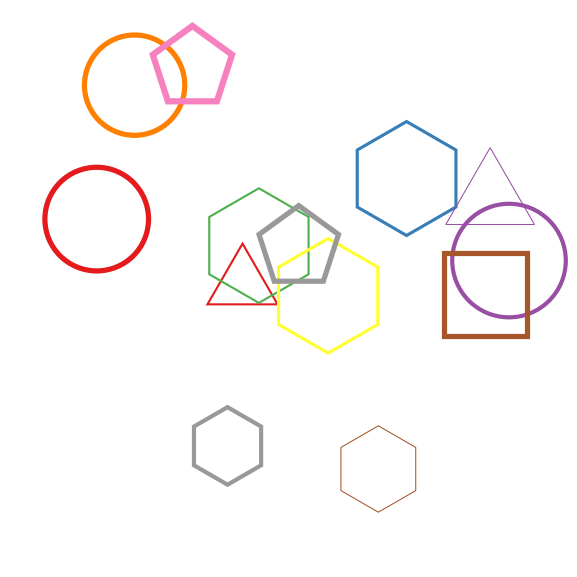[{"shape": "circle", "thickness": 2.5, "radius": 0.45, "center": [0.167, 0.62]}, {"shape": "triangle", "thickness": 1, "radius": 0.35, "center": [0.42, 0.507]}, {"shape": "hexagon", "thickness": 1.5, "radius": 0.49, "center": [0.704, 0.69]}, {"shape": "hexagon", "thickness": 1, "radius": 0.5, "center": [0.448, 0.574]}, {"shape": "circle", "thickness": 2, "radius": 0.49, "center": [0.881, 0.548]}, {"shape": "triangle", "thickness": 0.5, "radius": 0.44, "center": [0.849, 0.655]}, {"shape": "circle", "thickness": 2.5, "radius": 0.43, "center": [0.233, 0.852]}, {"shape": "hexagon", "thickness": 1.5, "radius": 0.5, "center": [0.568, 0.487]}, {"shape": "hexagon", "thickness": 0.5, "radius": 0.37, "center": [0.655, 0.187]}, {"shape": "square", "thickness": 2.5, "radius": 0.36, "center": [0.84, 0.489]}, {"shape": "pentagon", "thickness": 3, "radius": 0.36, "center": [0.333, 0.882]}, {"shape": "pentagon", "thickness": 2.5, "radius": 0.36, "center": [0.517, 0.571]}, {"shape": "hexagon", "thickness": 2, "radius": 0.34, "center": [0.394, 0.227]}]